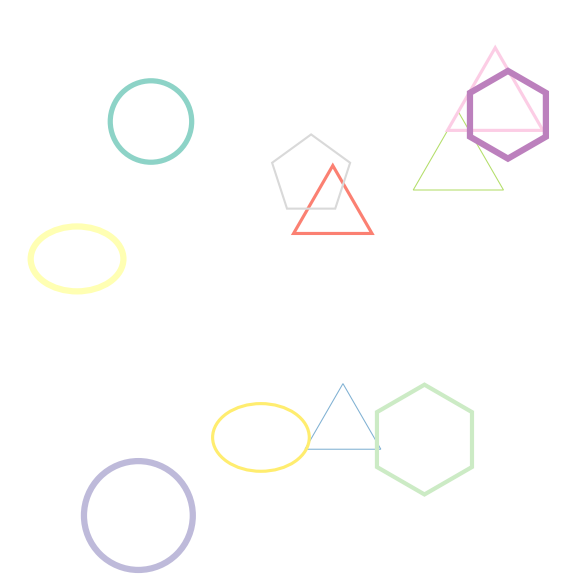[{"shape": "circle", "thickness": 2.5, "radius": 0.35, "center": [0.261, 0.789]}, {"shape": "oval", "thickness": 3, "radius": 0.4, "center": [0.133, 0.551]}, {"shape": "circle", "thickness": 3, "radius": 0.47, "center": [0.24, 0.106]}, {"shape": "triangle", "thickness": 1.5, "radius": 0.39, "center": [0.576, 0.634]}, {"shape": "triangle", "thickness": 0.5, "radius": 0.38, "center": [0.594, 0.259]}, {"shape": "triangle", "thickness": 0.5, "radius": 0.45, "center": [0.794, 0.715]}, {"shape": "triangle", "thickness": 1.5, "radius": 0.48, "center": [0.858, 0.821]}, {"shape": "pentagon", "thickness": 1, "radius": 0.36, "center": [0.539, 0.695]}, {"shape": "hexagon", "thickness": 3, "radius": 0.38, "center": [0.88, 0.8]}, {"shape": "hexagon", "thickness": 2, "radius": 0.48, "center": [0.735, 0.238]}, {"shape": "oval", "thickness": 1.5, "radius": 0.42, "center": [0.452, 0.242]}]